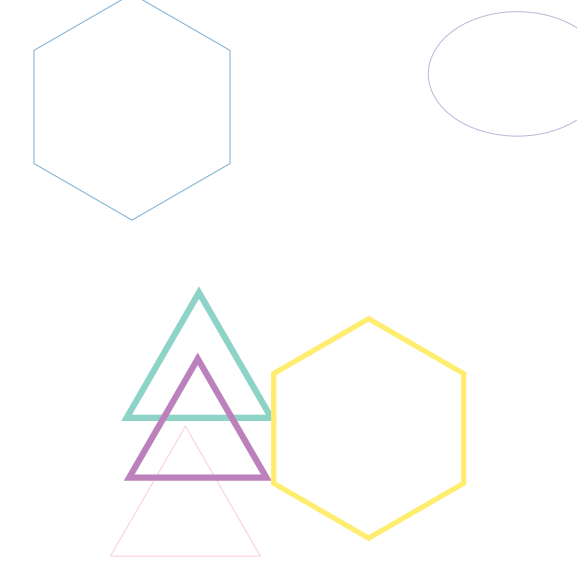[{"shape": "triangle", "thickness": 3, "radius": 0.72, "center": [0.345, 0.348]}, {"shape": "oval", "thickness": 0.5, "radius": 0.77, "center": [0.896, 0.871]}, {"shape": "hexagon", "thickness": 0.5, "radius": 0.98, "center": [0.229, 0.814]}, {"shape": "triangle", "thickness": 0.5, "radius": 0.75, "center": [0.321, 0.111]}, {"shape": "triangle", "thickness": 3, "radius": 0.69, "center": [0.342, 0.241]}, {"shape": "hexagon", "thickness": 2.5, "radius": 0.95, "center": [0.638, 0.257]}]